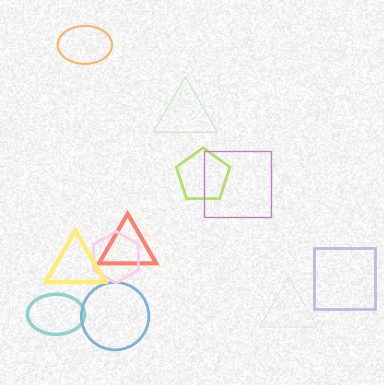[{"shape": "oval", "thickness": 2.5, "radius": 0.37, "center": [0.146, 0.184]}, {"shape": "triangle", "thickness": 0.5, "radius": 0.48, "center": [0.359, 0.353]}, {"shape": "square", "thickness": 2, "radius": 0.4, "center": [0.895, 0.277]}, {"shape": "triangle", "thickness": 3, "radius": 0.43, "center": [0.332, 0.359]}, {"shape": "circle", "thickness": 2, "radius": 0.44, "center": [0.299, 0.179]}, {"shape": "oval", "thickness": 1.5, "radius": 0.35, "center": [0.22, 0.883]}, {"shape": "pentagon", "thickness": 2, "radius": 0.37, "center": [0.528, 0.543]}, {"shape": "hexagon", "thickness": 2, "radius": 0.34, "center": [0.302, 0.332]}, {"shape": "triangle", "thickness": 0.5, "radius": 0.43, "center": [0.749, 0.194]}, {"shape": "square", "thickness": 1, "radius": 0.43, "center": [0.617, 0.522]}, {"shape": "triangle", "thickness": 1, "radius": 0.48, "center": [0.481, 0.704]}, {"shape": "triangle", "thickness": 3, "radius": 0.45, "center": [0.196, 0.312]}]